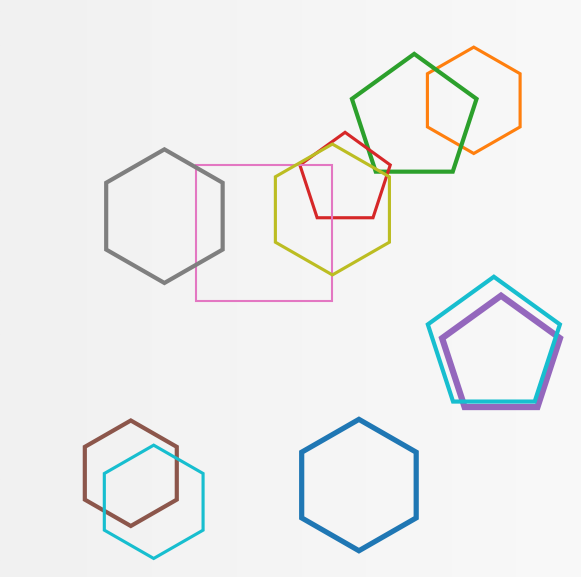[{"shape": "hexagon", "thickness": 2.5, "radius": 0.57, "center": [0.618, 0.159]}, {"shape": "hexagon", "thickness": 1.5, "radius": 0.46, "center": [0.815, 0.825]}, {"shape": "pentagon", "thickness": 2, "radius": 0.56, "center": [0.713, 0.793]}, {"shape": "pentagon", "thickness": 1.5, "radius": 0.41, "center": [0.594, 0.688]}, {"shape": "pentagon", "thickness": 3, "radius": 0.53, "center": [0.862, 0.381]}, {"shape": "hexagon", "thickness": 2, "radius": 0.46, "center": [0.225, 0.18]}, {"shape": "square", "thickness": 1, "radius": 0.59, "center": [0.454, 0.596]}, {"shape": "hexagon", "thickness": 2, "radius": 0.58, "center": [0.283, 0.625]}, {"shape": "hexagon", "thickness": 1.5, "radius": 0.57, "center": [0.572, 0.636]}, {"shape": "pentagon", "thickness": 2, "radius": 0.6, "center": [0.85, 0.4]}, {"shape": "hexagon", "thickness": 1.5, "radius": 0.49, "center": [0.264, 0.13]}]